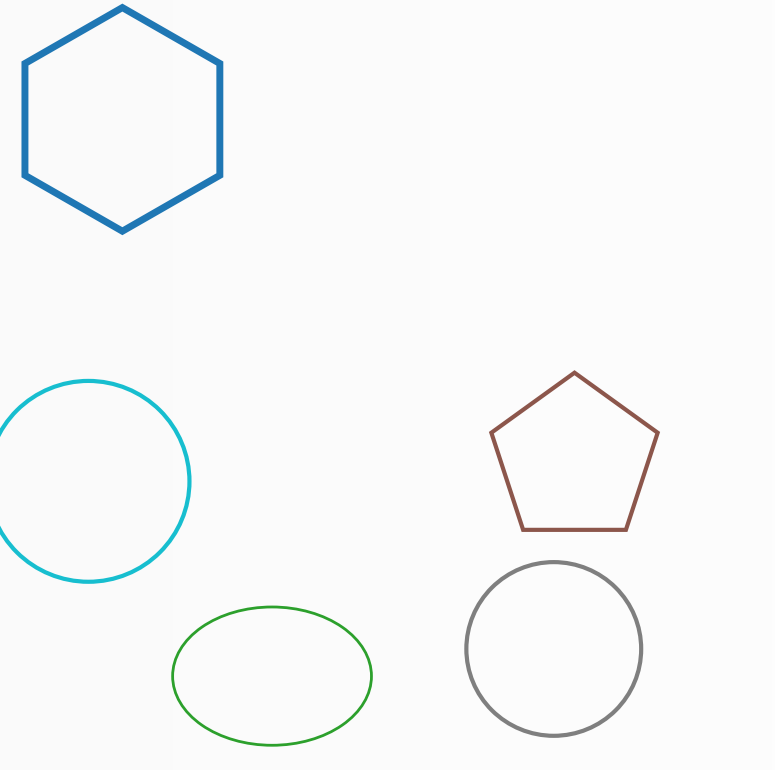[{"shape": "hexagon", "thickness": 2.5, "radius": 0.73, "center": [0.158, 0.845]}, {"shape": "oval", "thickness": 1, "radius": 0.64, "center": [0.351, 0.122]}, {"shape": "pentagon", "thickness": 1.5, "radius": 0.56, "center": [0.741, 0.403]}, {"shape": "circle", "thickness": 1.5, "radius": 0.56, "center": [0.715, 0.157]}, {"shape": "circle", "thickness": 1.5, "radius": 0.65, "center": [0.114, 0.375]}]